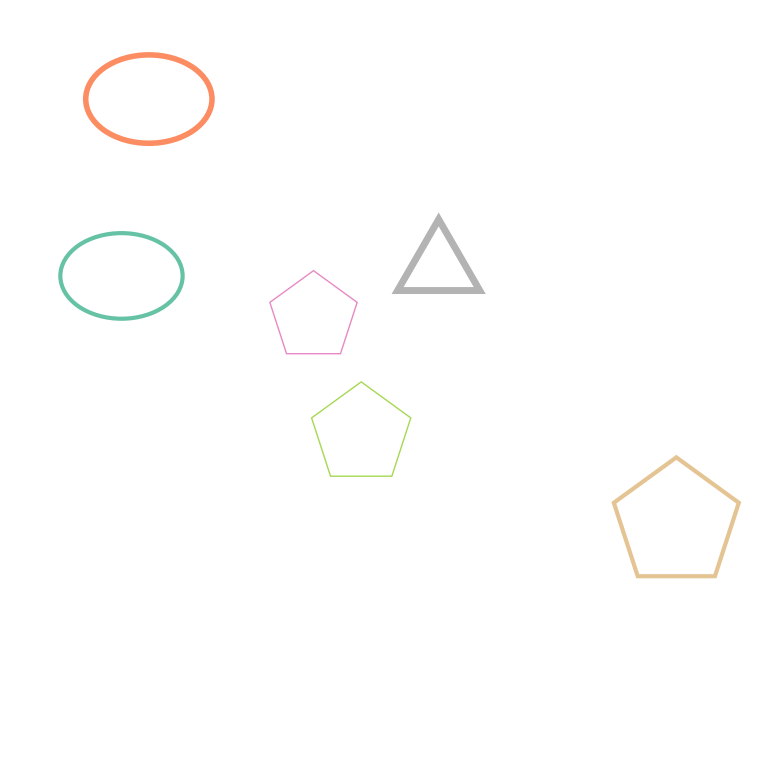[{"shape": "oval", "thickness": 1.5, "radius": 0.4, "center": [0.158, 0.642]}, {"shape": "oval", "thickness": 2, "radius": 0.41, "center": [0.193, 0.871]}, {"shape": "pentagon", "thickness": 0.5, "radius": 0.3, "center": [0.407, 0.589]}, {"shape": "pentagon", "thickness": 0.5, "radius": 0.34, "center": [0.469, 0.436]}, {"shape": "pentagon", "thickness": 1.5, "radius": 0.43, "center": [0.878, 0.321]}, {"shape": "triangle", "thickness": 2.5, "radius": 0.31, "center": [0.57, 0.653]}]